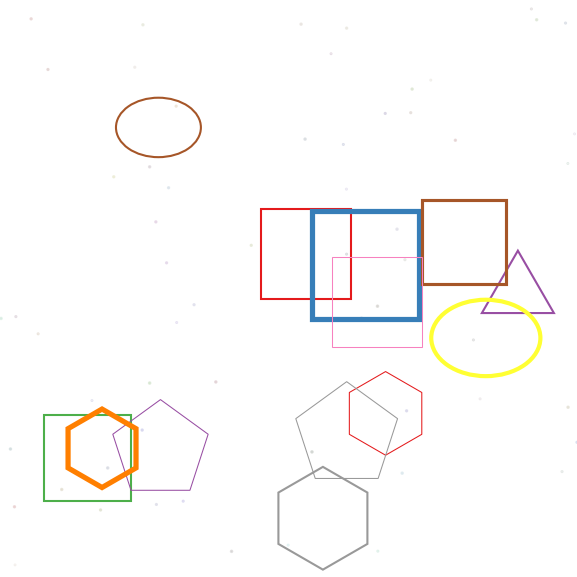[{"shape": "hexagon", "thickness": 0.5, "radius": 0.36, "center": [0.668, 0.283]}, {"shape": "square", "thickness": 1, "radius": 0.39, "center": [0.53, 0.559]}, {"shape": "square", "thickness": 2.5, "radius": 0.46, "center": [0.633, 0.54]}, {"shape": "square", "thickness": 1, "radius": 0.37, "center": [0.151, 0.206]}, {"shape": "pentagon", "thickness": 0.5, "radius": 0.43, "center": [0.278, 0.22]}, {"shape": "triangle", "thickness": 1, "radius": 0.36, "center": [0.897, 0.493]}, {"shape": "hexagon", "thickness": 2.5, "radius": 0.34, "center": [0.177, 0.223]}, {"shape": "oval", "thickness": 2, "radius": 0.47, "center": [0.841, 0.414]}, {"shape": "oval", "thickness": 1, "radius": 0.37, "center": [0.274, 0.778]}, {"shape": "square", "thickness": 1.5, "radius": 0.36, "center": [0.803, 0.58]}, {"shape": "square", "thickness": 0.5, "radius": 0.39, "center": [0.653, 0.477]}, {"shape": "hexagon", "thickness": 1, "radius": 0.44, "center": [0.559, 0.102]}, {"shape": "pentagon", "thickness": 0.5, "radius": 0.46, "center": [0.6, 0.246]}]